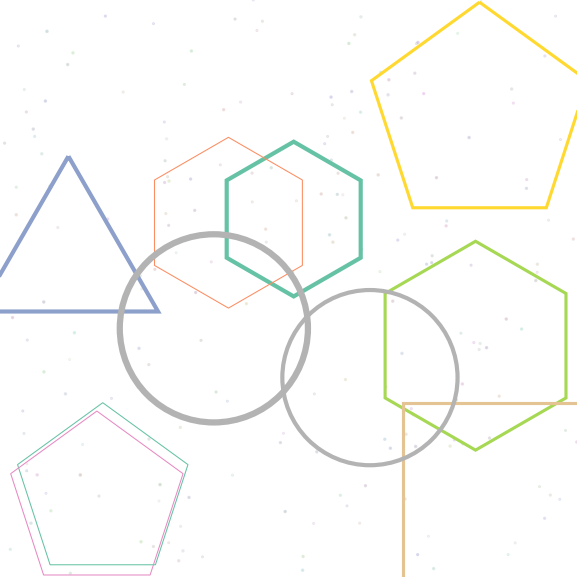[{"shape": "hexagon", "thickness": 2, "radius": 0.67, "center": [0.509, 0.62]}, {"shape": "pentagon", "thickness": 0.5, "radius": 0.78, "center": [0.178, 0.147]}, {"shape": "hexagon", "thickness": 0.5, "radius": 0.74, "center": [0.396, 0.613]}, {"shape": "triangle", "thickness": 2, "radius": 0.9, "center": [0.118, 0.549]}, {"shape": "pentagon", "thickness": 0.5, "radius": 0.78, "center": [0.168, 0.13]}, {"shape": "hexagon", "thickness": 1.5, "radius": 0.9, "center": [0.823, 0.401]}, {"shape": "pentagon", "thickness": 1.5, "radius": 0.98, "center": [0.83, 0.799]}, {"shape": "square", "thickness": 1.5, "radius": 0.9, "center": [0.877, 0.121]}, {"shape": "circle", "thickness": 3, "radius": 0.81, "center": [0.37, 0.431]}, {"shape": "circle", "thickness": 2, "radius": 0.76, "center": [0.641, 0.345]}]